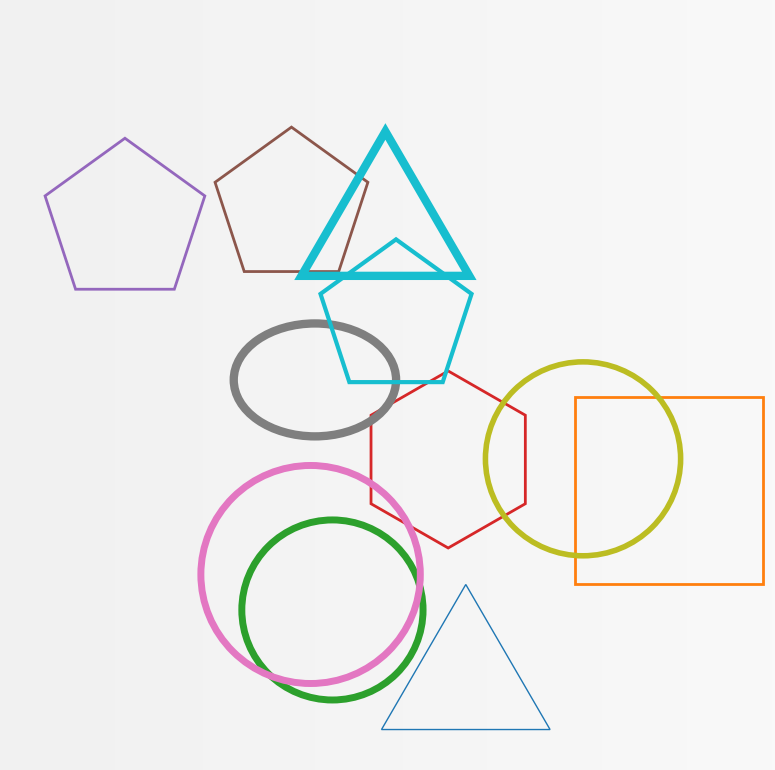[{"shape": "triangle", "thickness": 0.5, "radius": 0.63, "center": [0.601, 0.115]}, {"shape": "square", "thickness": 1, "radius": 0.61, "center": [0.863, 0.363]}, {"shape": "circle", "thickness": 2.5, "radius": 0.58, "center": [0.429, 0.208]}, {"shape": "hexagon", "thickness": 1, "radius": 0.57, "center": [0.578, 0.403]}, {"shape": "pentagon", "thickness": 1, "radius": 0.54, "center": [0.161, 0.712]}, {"shape": "pentagon", "thickness": 1, "radius": 0.52, "center": [0.376, 0.731]}, {"shape": "circle", "thickness": 2.5, "radius": 0.71, "center": [0.401, 0.254]}, {"shape": "oval", "thickness": 3, "radius": 0.52, "center": [0.406, 0.507]}, {"shape": "circle", "thickness": 2, "radius": 0.63, "center": [0.752, 0.404]}, {"shape": "pentagon", "thickness": 1.5, "radius": 0.51, "center": [0.511, 0.587]}, {"shape": "triangle", "thickness": 3, "radius": 0.63, "center": [0.497, 0.704]}]